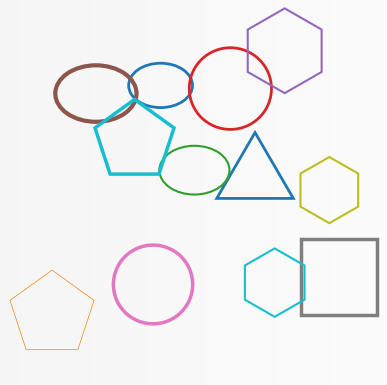[{"shape": "triangle", "thickness": 2, "radius": 0.57, "center": [0.658, 0.542]}, {"shape": "oval", "thickness": 2, "radius": 0.41, "center": [0.414, 0.778]}, {"shape": "pentagon", "thickness": 0.5, "radius": 0.57, "center": [0.134, 0.185]}, {"shape": "oval", "thickness": 1.5, "radius": 0.45, "center": [0.502, 0.558]}, {"shape": "circle", "thickness": 2, "radius": 0.53, "center": [0.594, 0.77]}, {"shape": "hexagon", "thickness": 1.5, "radius": 0.55, "center": [0.735, 0.868]}, {"shape": "oval", "thickness": 3, "radius": 0.52, "center": [0.248, 0.757]}, {"shape": "circle", "thickness": 2.5, "radius": 0.51, "center": [0.395, 0.261]}, {"shape": "square", "thickness": 2.5, "radius": 0.49, "center": [0.874, 0.281]}, {"shape": "hexagon", "thickness": 1.5, "radius": 0.43, "center": [0.85, 0.506]}, {"shape": "pentagon", "thickness": 2.5, "radius": 0.54, "center": [0.347, 0.635]}, {"shape": "hexagon", "thickness": 1.5, "radius": 0.44, "center": [0.709, 0.266]}]